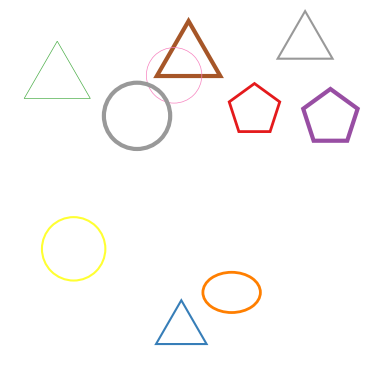[{"shape": "pentagon", "thickness": 2, "radius": 0.34, "center": [0.661, 0.714]}, {"shape": "triangle", "thickness": 1.5, "radius": 0.38, "center": [0.471, 0.144]}, {"shape": "triangle", "thickness": 0.5, "radius": 0.5, "center": [0.149, 0.794]}, {"shape": "pentagon", "thickness": 3, "radius": 0.37, "center": [0.858, 0.695]}, {"shape": "oval", "thickness": 2, "radius": 0.37, "center": [0.602, 0.24]}, {"shape": "circle", "thickness": 1.5, "radius": 0.41, "center": [0.191, 0.354]}, {"shape": "triangle", "thickness": 3, "radius": 0.48, "center": [0.49, 0.85]}, {"shape": "circle", "thickness": 0.5, "radius": 0.36, "center": [0.452, 0.804]}, {"shape": "triangle", "thickness": 1.5, "radius": 0.41, "center": [0.792, 0.889]}, {"shape": "circle", "thickness": 3, "radius": 0.43, "center": [0.356, 0.699]}]